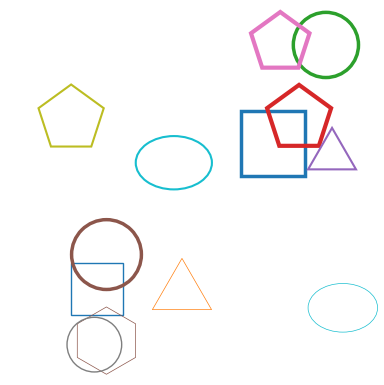[{"shape": "square", "thickness": 2.5, "radius": 0.42, "center": [0.709, 0.628]}, {"shape": "square", "thickness": 1, "radius": 0.34, "center": [0.252, 0.25]}, {"shape": "triangle", "thickness": 0.5, "radius": 0.44, "center": [0.473, 0.24]}, {"shape": "circle", "thickness": 2.5, "radius": 0.42, "center": [0.847, 0.883]}, {"shape": "pentagon", "thickness": 3, "radius": 0.44, "center": [0.777, 0.692]}, {"shape": "triangle", "thickness": 1.5, "radius": 0.36, "center": [0.862, 0.596]}, {"shape": "circle", "thickness": 2.5, "radius": 0.45, "center": [0.277, 0.339]}, {"shape": "hexagon", "thickness": 0.5, "radius": 0.44, "center": [0.276, 0.115]}, {"shape": "pentagon", "thickness": 3, "radius": 0.4, "center": [0.728, 0.889]}, {"shape": "circle", "thickness": 1, "radius": 0.35, "center": [0.245, 0.105]}, {"shape": "pentagon", "thickness": 1.5, "radius": 0.45, "center": [0.185, 0.691]}, {"shape": "oval", "thickness": 0.5, "radius": 0.45, "center": [0.89, 0.201]}, {"shape": "oval", "thickness": 1.5, "radius": 0.49, "center": [0.452, 0.577]}]